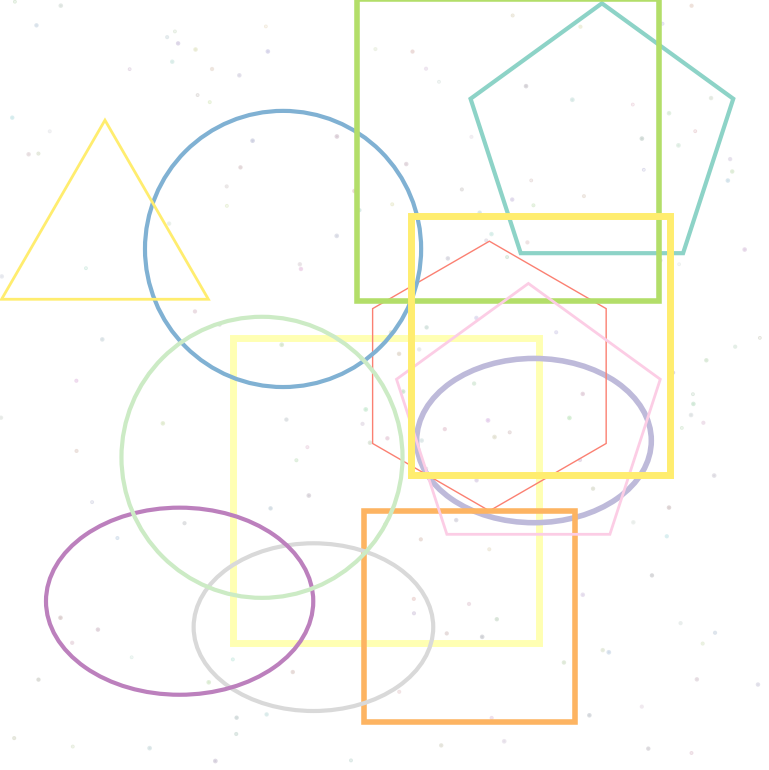[{"shape": "pentagon", "thickness": 1.5, "radius": 0.9, "center": [0.782, 0.816]}, {"shape": "square", "thickness": 2.5, "radius": 0.99, "center": [0.501, 0.363]}, {"shape": "oval", "thickness": 2, "radius": 0.76, "center": [0.693, 0.428]}, {"shape": "hexagon", "thickness": 0.5, "radius": 0.88, "center": [0.636, 0.512]}, {"shape": "circle", "thickness": 1.5, "radius": 0.9, "center": [0.368, 0.677]}, {"shape": "square", "thickness": 2, "radius": 0.69, "center": [0.61, 0.199]}, {"shape": "square", "thickness": 2, "radius": 0.98, "center": [0.66, 0.805]}, {"shape": "pentagon", "thickness": 1, "radius": 0.9, "center": [0.686, 0.452]}, {"shape": "oval", "thickness": 1.5, "radius": 0.78, "center": [0.407, 0.186]}, {"shape": "oval", "thickness": 1.5, "radius": 0.87, "center": [0.233, 0.219]}, {"shape": "circle", "thickness": 1.5, "radius": 0.91, "center": [0.34, 0.406]}, {"shape": "square", "thickness": 2.5, "radius": 0.84, "center": [0.702, 0.551]}, {"shape": "triangle", "thickness": 1, "radius": 0.78, "center": [0.136, 0.689]}]